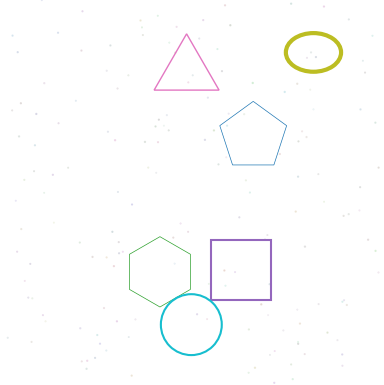[{"shape": "pentagon", "thickness": 0.5, "radius": 0.46, "center": [0.658, 0.645]}, {"shape": "hexagon", "thickness": 0.5, "radius": 0.46, "center": [0.415, 0.294]}, {"shape": "square", "thickness": 1.5, "radius": 0.39, "center": [0.625, 0.299]}, {"shape": "triangle", "thickness": 1, "radius": 0.49, "center": [0.485, 0.815]}, {"shape": "oval", "thickness": 3, "radius": 0.36, "center": [0.814, 0.864]}, {"shape": "circle", "thickness": 1.5, "radius": 0.4, "center": [0.497, 0.157]}]